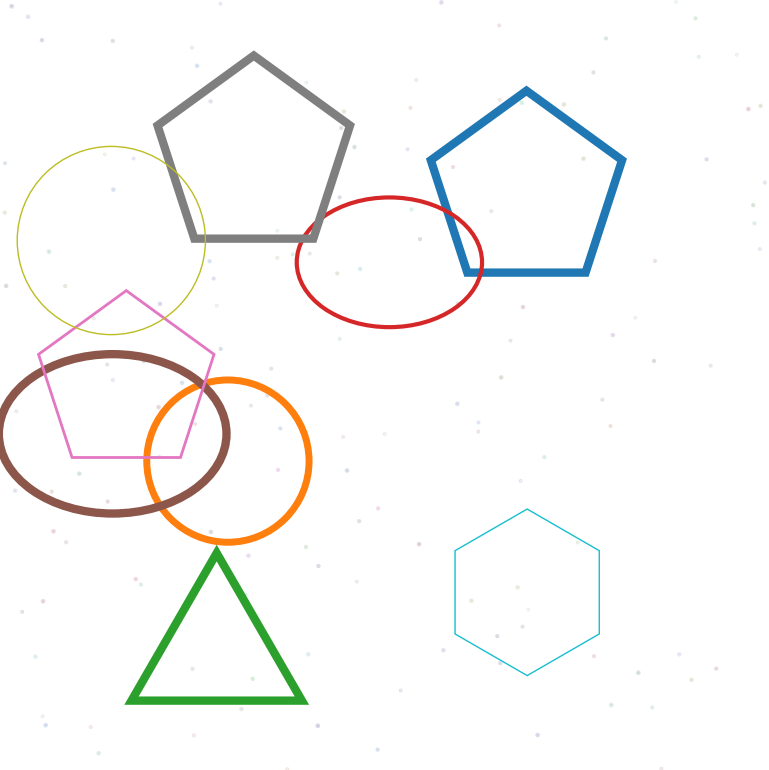[{"shape": "pentagon", "thickness": 3, "radius": 0.65, "center": [0.684, 0.752]}, {"shape": "circle", "thickness": 2.5, "radius": 0.53, "center": [0.296, 0.401]}, {"shape": "triangle", "thickness": 3, "radius": 0.64, "center": [0.281, 0.154]}, {"shape": "oval", "thickness": 1.5, "radius": 0.6, "center": [0.506, 0.659]}, {"shape": "oval", "thickness": 3, "radius": 0.74, "center": [0.146, 0.437]}, {"shape": "pentagon", "thickness": 1, "radius": 0.6, "center": [0.164, 0.503]}, {"shape": "pentagon", "thickness": 3, "radius": 0.66, "center": [0.33, 0.796]}, {"shape": "circle", "thickness": 0.5, "radius": 0.61, "center": [0.145, 0.688]}, {"shape": "hexagon", "thickness": 0.5, "radius": 0.54, "center": [0.685, 0.231]}]